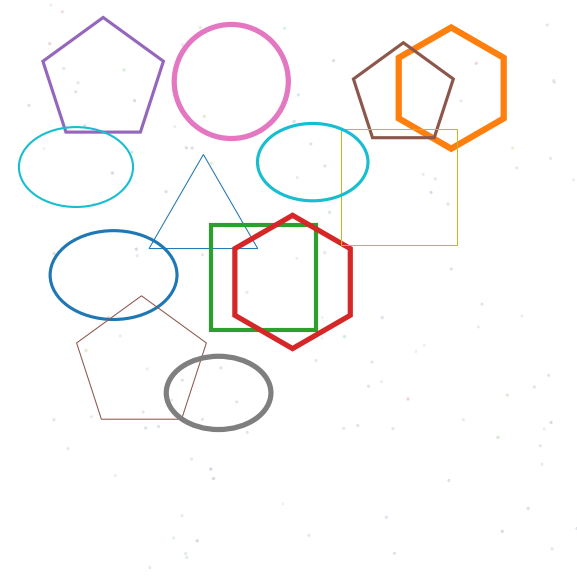[{"shape": "triangle", "thickness": 0.5, "radius": 0.54, "center": [0.352, 0.623]}, {"shape": "oval", "thickness": 1.5, "radius": 0.55, "center": [0.197, 0.523]}, {"shape": "hexagon", "thickness": 3, "radius": 0.52, "center": [0.781, 0.847]}, {"shape": "square", "thickness": 2, "radius": 0.45, "center": [0.456, 0.519]}, {"shape": "hexagon", "thickness": 2.5, "radius": 0.58, "center": [0.507, 0.511]}, {"shape": "pentagon", "thickness": 1.5, "radius": 0.55, "center": [0.179, 0.859]}, {"shape": "pentagon", "thickness": 1.5, "radius": 0.45, "center": [0.698, 0.834]}, {"shape": "pentagon", "thickness": 0.5, "radius": 0.59, "center": [0.245, 0.369]}, {"shape": "circle", "thickness": 2.5, "radius": 0.49, "center": [0.4, 0.858]}, {"shape": "oval", "thickness": 2.5, "radius": 0.45, "center": [0.379, 0.319]}, {"shape": "square", "thickness": 0.5, "radius": 0.5, "center": [0.691, 0.676]}, {"shape": "oval", "thickness": 1.5, "radius": 0.48, "center": [0.542, 0.718]}, {"shape": "oval", "thickness": 1, "radius": 0.49, "center": [0.132, 0.71]}]